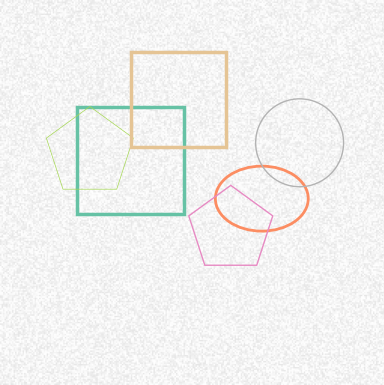[{"shape": "square", "thickness": 2.5, "radius": 0.69, "center": [0.339, 0.583]}, {"shape": "oval", "thickness": 2, "radius": 0.6, "center": [0.68, 0.484]}, {"shape": "pentagon", "thickness": 1, "radius": 0.57, "center": [0.599, 0.404]}, {"shape": "pentagon", "thickness": 0.5, "radius": 0.59, "center": [0.233, 0.605]}, {"shape": "square", "thickness": 2.5, "radius": 0.62, "center": [0.464, 0.741]}, {"shape": "circle", "thickness": 1, "radius": 0.57, "center": [0.778, 0.629]}]